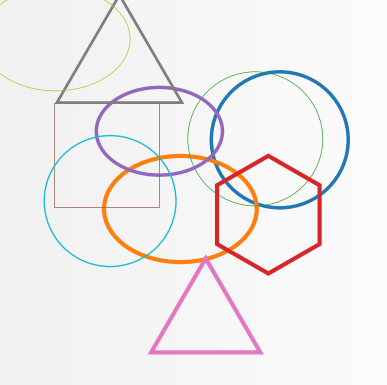[{"shape": "circle", "thickness": 2.5, "radius": 0.88, "center": [0.722, 0.637]}, {"shape": "oval", "thickness": 3, "radius": 0.99, "center": [0.466, 0.457]}, {"shape": "circle", "thickness": 0.5, "radius": 0.87, "center": [0.659, 0.639]}, {"shape": "hexagon", "thickness": 3, "radius": 0.76, "center": [0.692, 0.442]}, {"shape": "oval", "thickness": 2.5, "radius": 0.81, "center": [0.411, 0.659]}, {"shape": "square", "thickness": 0.5, "radius": 0.68, "center": [0.274, 0.598]}, {"shape": "triangle", "thickness": 3, "radius": 0.81, "center": [0.531, 0.166]}, {"shape": "triangle", "thickness": 2, "radius": 0.93, "center": [0.308, 0.827]}, {"shape": "oval", "thickness": 0.5, "radius": 0.96, "center": [0.144, 0.899]}, {"shape": "circle", "thickness": 1, "radius": 0.85, "center": [0.284, 0.478]}]